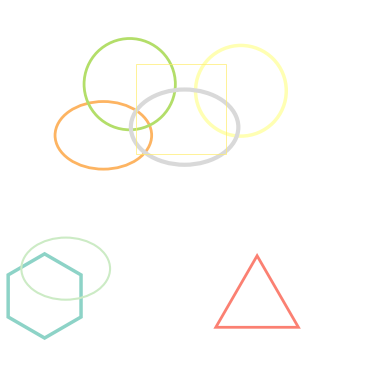[{"shape": "hexagon", "thickness": 2.5, "radius": 0.55, "center": [0.116, 0.231]}, {"shape": "circle", "thickness": 2.5, "radius": 0.59, "center": [0.626, 0.764]}, {"shape": "triangle", "thickness": 2, "radius": 0.62, "center": [0.668, 0.212]}, {"shape": "oval", "thickness": 2, "radius": 0.63, "center": [0.268, 0.648]}, {"shape": "circle", "thickness": 2, "radius": 0.59, "center": [0.337, 0.781]}, {"shape": "oval", "thickness": 3, "radius": 0.7, "center": [0.479, 0.67]}, {"shape": "oval", "thickness": 1.5, "radius": 0.58, "center": [0.171, 0.302]}, {"shape": "square", "thickness": 0.5, "radius": 0.58, "center": [0.471, 0.717]}]